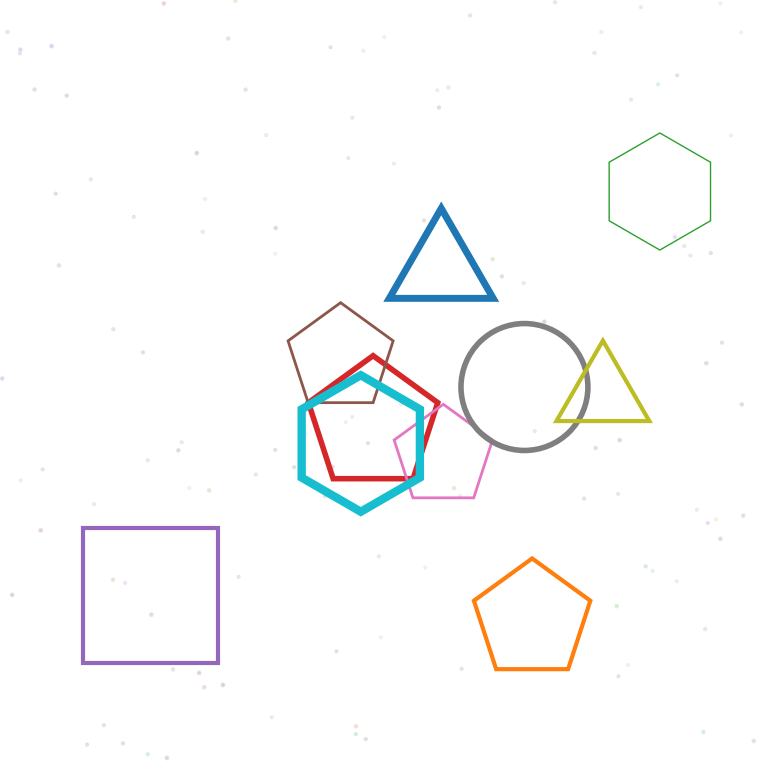[{"shape": "triangle", "thickness": 2.5, "radius": 0.39, "center": [0.573, 0.651]}, {"shape": "pentagon", "thickness": 1.5, "radius": 0.4, "center": [0.691, 0.195]}, {"shape": "hexagon", "thickness": 0.5, "radius": 0.38, "center": [0.857, 0.751]}, {"shape": "pentagon", "thickness": 2, "radius": 0.44, "center": [0.485, 0.45]}, {"shape": "square", "thickness": 1.5, "radius": 0.44, "center": [0.196, 0.227]}, {"shape": "pentagon", "thickness": 1, "radius": 0.36, "center": [0.442, 0.535]}, {"shape": "pentagon", "thickness": 1, "radius": 0.34, "center": [0.576, 0.408]}, {"shape": "circle", "thickness": 2, "radius": 0.41, "center": [0.681, 0.497]}, {"shape": "triangle", "thickness": 1.5, "radius": 0.35, "center": [0.783, 0.488]}, {"shape": "hexagon", "thickness": 3, "radius": 0.44, "center": [0.469, 0.424]}]